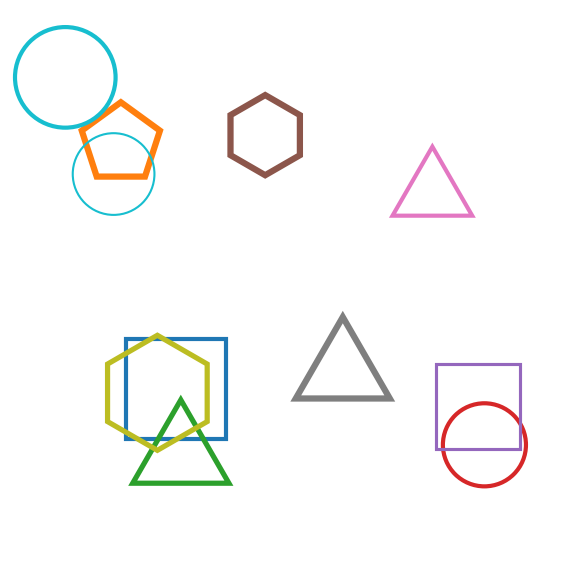[{"shape": "square", "thickness": 2, "radius": 0.43, "center": [0.305, 0.326]}, {"shape": "pentagon", "thickness": 3, "radius": 0.36, "center": [0.209, 0.751]}, {"shape": "triangle", "thickness": 2.5, "radius": 0.48, "center": [0.313, 0.21]}, {"shape": "circle", "thickness": 2, "radius": 0.36, "center": [0.839, 0.229]}, {"shape": "square", "thickness": 1.5, "radius": 0.37, "center": [0.827, 0.295]}, {"shape": "hexagon", "thickness": 3, "radius": 0.35, "center": [0.459, 0.765]}, {"shape": "triangle", "thickness": 2, "radius": 0.4, "center": [0.749, 0.665]}, {"shape": "triangle", "thickness": 3, "radius": 0.47, "center": [0.594, 0.356]}, {"shape": "hexagon", "thickness": 2.5, "radius": 0.5, "center": [0.273, 0.319]}, {"shape": "circle", "thickness": 1, "radius": 0.35, "center": [0.197, 0.698]}, {"shape": "circle", "thickness": 2, "radius": 0.44, "center": [0.113, 0.865]}]